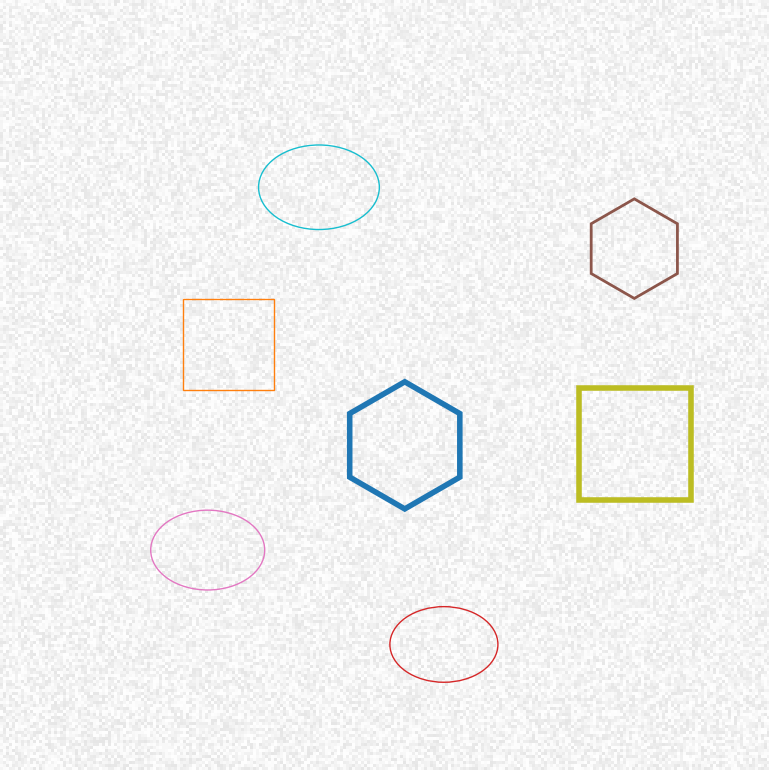[{"shape": "hexagon", "thickness": 2, "radius": 0.41, "center": [0.526, 0.422]}, {"shape": "square", "thickness": 0.5, "radius": 0.3, "center": [0.297, 0.553]}, {"shape": "oval", "thickness": 0.5, "radius": 0.35, "center": [0.576, 0.163]}, {"shape": "hexagon", "thickness": 1, "radius": 0.32, "center": [0.824, 0.677]}, {"shape": "oval", "thickness": 0.5, "radius": 0.37, "center": [0.27, 0.286]}, {"shape": "square", "thickness": 2, "radius": 0.37, "center": [0.825, 0.423]}, {"shape": "oval", "thickness": 0.5, "radius": 0.39, "center": [0.414, 0.757]}]